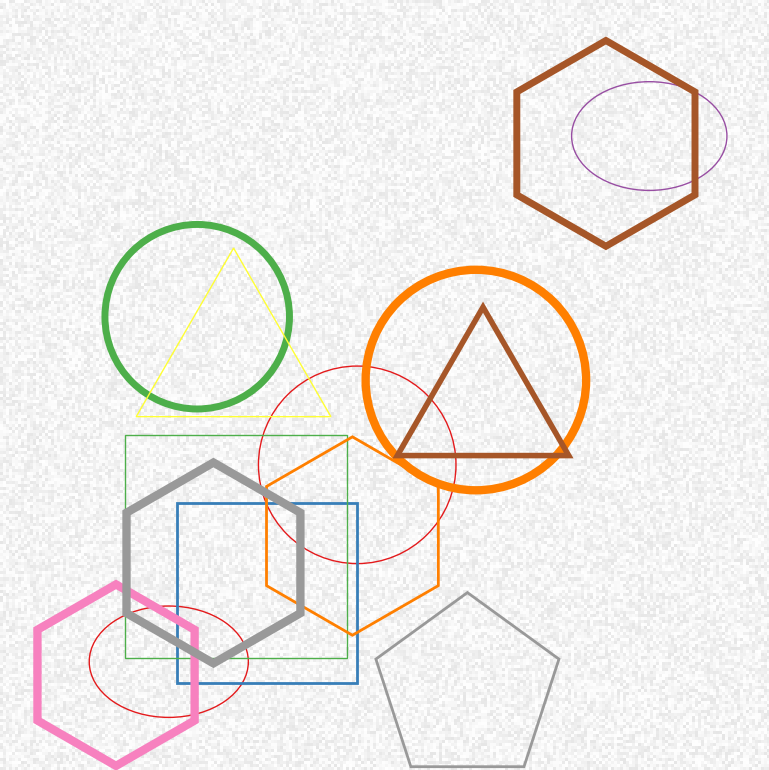[{"shape": "circle", "thickness": 0.5, "radius": 0.64, "center": [0.464, 0.396]}, {"shape": "oval", "thickness": 0.5, "radius": 0.52, "center": [0.219, 0.141]}, {"shape": "square", "thickness": 1, "radius": 0.58, "center": [0.347, 0.23]}, {"shape": "square", "thickness": 0.5, "radius": 0.72, "center": [0.306, 0.29]}, {"shape": "circle", "thickness": 2.5, "radius": 0.6, "center": [0.256, 0.589]}, {"shape": "oval", "thickness": 0.5, "radius": 0.5, "center": [0.843, 0.823]}, {"shape": "hexagon", "thickness": 1, "radius": 0.64, "center": [0.458, 0.304]}, {"shape": "circle", "thickness": 3, "radius": 0.72, "center": [0.618, 0.506]}, {"shape": "triangle", "thickness": 0.5, "radius": 0.73, "center": [0.303, 0.532]}, {"shape": "hexagon", "thickness": 2.5, "radius": 0.67, "center": [0.787, 0.814]}, {"shape": "triangle", "thickness": 2, "radius": 0.64, "center": [0.627, 0.473]}, {"shape": "hexagon", "thickness": 3, "radius": 0.59, "center": [0.151, 0.123]}, {"shape": "pentagon", "thickness": 1, "radius": 0.62, "center": [0.607, 0.105]}, {"shape": "hexagon", "thickness": 3, "radius": 0.65, "center": [0.277, 0.269]}]